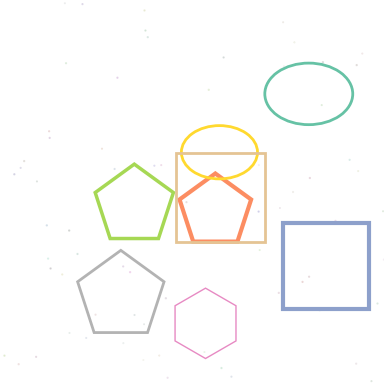[{"shape": "oval", "thickness": 2, "radius": 0.57, "center": [0.802, 0.756]}, {"shape": "pentagon", "thickness": 3, "radius": 0.49, "center": [0.559, 0.452]}, {"shape": "square", "thickness": 3, "radius": 0.56, "center": [0.848, 0.309]}, {"shape": "hexagon", "thickness": 1, "radius": 0.46, "center": [0.534, 0.16]}, {"shape": "pentagon", "thickness": 2.5, "radius": 0.53, "center": [0.349, 0.467]}, {"shape": "oval", "thickness": 2, "radius": 0.49, "center": [0.57, 0.605]}, {"shape": "square", "thickness": 2, "radius": 0.58, "center": [0.572, 0.486]}, {"shape": "pentagon", "thickness": 2, "radius": 0.59, "center": [0.314, 0.232]}]